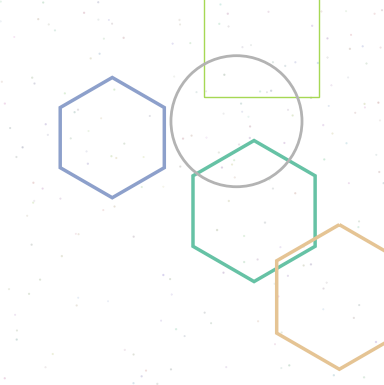[{"shape": "hexagon", "thickness": 2.5, "radius": 0.92, "center": [0.66, 0.452]}, {"shape": "hexagon", "thickness": 2.5, "radius": 0.78, "center": [0.292, 0.643]}, {"shape": "square", "thickness": 1, "radius": 0.75, "center": [0.678, 0.898]}, {"shape": "hexagon", "thickness": 2.5, "radius": 0.94, "center": [0.881, 0.229]}, {"shape": "circle", "thickness": 2, "radius": 0.85, "center": [0.614, 0.685]}]